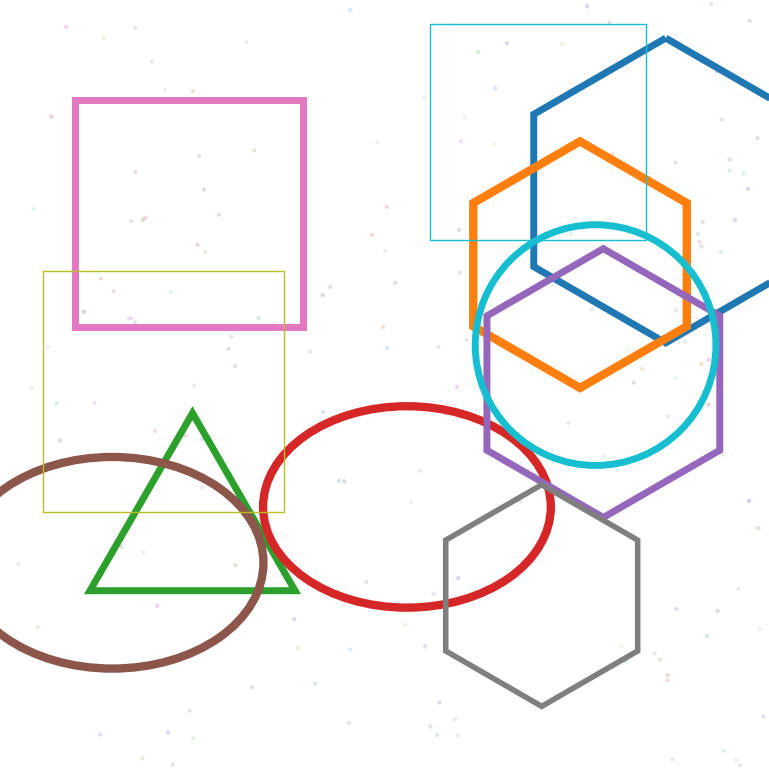[{"shape": "hexagon", "thickness": 2.5, "radius": 0.99, "center": [0.865, 0.753]}, {"shape": "hexagon", "thickness": 3, "radius": 0.8, "center": [0.753, 0.656]}, {"shape": "triangle", "thickness": 2.5, "radius": 0.77, "center": [0.25, 0.31]}, {"shape": "oval", "thickness": 3, "radius": 0.93, "center": [0.528, 0.342]}, {"shape": "hexagon", "thickness": 2.5, "radius": 0.87, "center": [0.784, 0.503]}, {"shape": "oval", "thickness": 3, "radius": 0.98, "center": [0.146, 0.269]}, {"shape": "square", "thickness": 2.5, "radius": 0.74, "center": [0.245, 0.723]}, {"shape": "hexagon", "thickness": 2, "radius": 0.72, "center": [0.704, 0.227]}, {"shape": "square", "thickness": 0.5, "radius": 0.78, "center": [0.213, 0.491]}, {"shape": "circle", "thickness": 2.5, "radius": 0.78, "center": [0.773, 0.552]}, {"shape": "square", "thickness": 0.5, "radius": 0.7, "center": [0.699, 0.829]}]